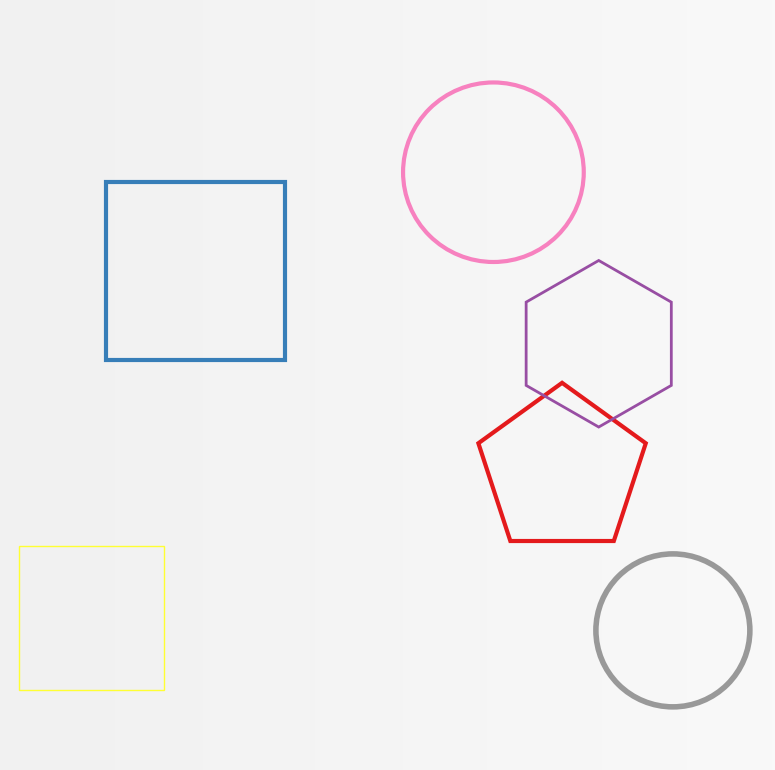[{"shape": "pentagon", "thickness": 1.5, "radius": 0.57, "center": [0.725, 0.389]}, {"shape": "square", "thickness": 1.5, "radius": 0.58, "center": [0.252, 0.648]}, {"shape": "hexagon", "thickness": 1, "radius": 0.54, "center": [0.773, 0.554]}, {"shape": "square", "thickness": 0.5, "radius": 0.47, "center": [0.118, 0.198]}, {"shape": "circle", "thickness": 1.5, "radius": 0.58, "center": [0.637, 0.776]}, {"shape": "circle", "thickness": 2, "radius": 0.5, "center": [0.868, 0.181]}]